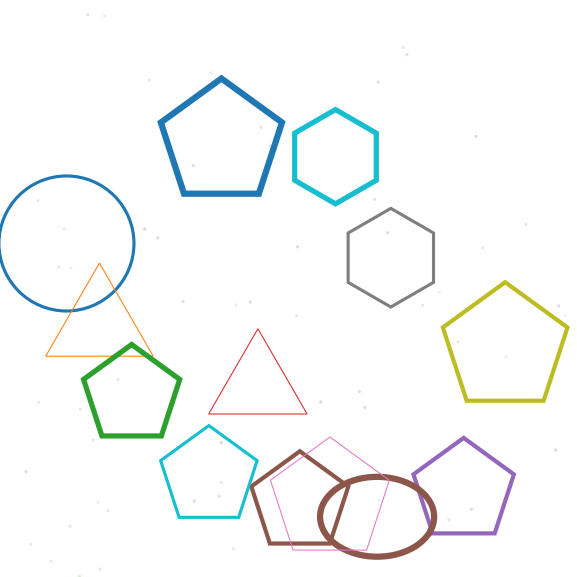[{"shape": "circle", "thickness": 1.5, "radius": 0.58, "center": [0.115, 0.578]}, {"shape": "pentagon", "thickness": 3, "radius": 0.55, "center": [0.383, 0.753]}, {"shape": "triangle", "thickness": 0.5, "radius": 0.54, "center": [0.172, 0.436]}, {"shape": "pentagon", "thickness": 2.5, "radius": 0.44, "center": [0.228, 0.315]}, {"shape": "triangle", "thickness": 0.5, "radius": 0.49, "center": [0.447, 0.331]}, {"shape": "pentagon", "thickness": 2, "radius": 0.46, "center": [0.803, 0.149]}, {"shape": "oval", "thickness": 3, "radius": 0.49, "center": [0.653, 0.104]}, {"shape": "pentagon", "thickness": 2, "radius": 0.44, "center": [0.519, 0.129]}, {"shape": "pentagon", "thickness": 0.5, "radius": 0.54, "center": [0.571, 0.134]}, {"shape": "hexagon", "thickness": 1.5, "radius": 0.43, "center": [0.677, 0.553]}, {"shape": "pentagon", "thickness": 2, "radius": 0.57, "center": [0.875, 0.397]}, {"shape": "pentagon", "thickness": 1.5, "radius": 0.44, "center": [0.362, 0.174]}, {"shape": "hexagon", "thickness": 2.5, "radius": 0.41, "center": [0.581, 0.728]}]